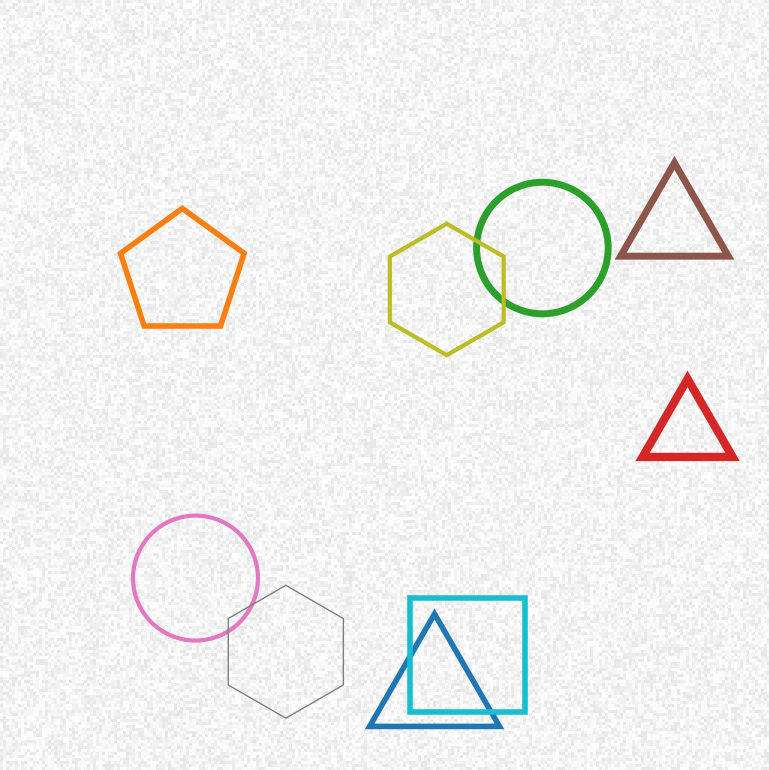[{"shape": "triangle", "thickness": 2, "radius": 0.49, "center": [0.564, 0.105]}, {"shape": "pentagon", "thickness": 2, "radius": 0.42, "center": [0.237, 0.645]}, {"shape": "circle", "thickness": 2.5, "radius": 0.43, "center": [0.704, 0.678]}, {"shape": "triangle", "thickness": 3, "radius": 0.34, "center": [0.893, 0.44]}, {"shape": "triangle", "thickness": 2.5, "radius": 0.4, "center": [0.876, 0.708]}, {"shape": "circle", "thickness": 1.5, "radius": 0.41, "center": [0.254, 0.249]}, {"shape": "hexagon", "thickness": 0.5, "radius": 0.43, "center": [0.371, 0.154]}, {"shape": "hexagon", "thickness": 1.5, "radius": 0.43, "center": [0.58, 0.624]}, {"shape": "square", "thickness": 2, "radius": 0.37, "center": [0.607, 0.15]}]